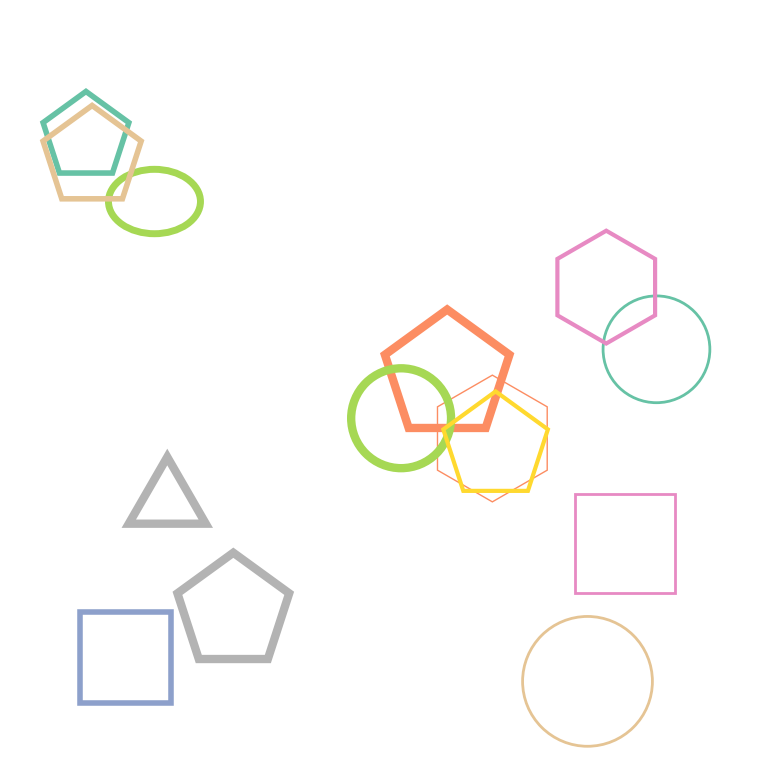[{"shape": "pentagon", "thickness": 2, "radius": 0.29, "center": [0.112, 0.823]}, {"shape": "circle", "thickness": 1, "radius": 0.35, "center": [0.853, 0.546]}, {"shape": "hexagon", "thickness": 0.5, "radius": 0.41, "center": [0.639, 0.431]}, {"shape": "pentagon", "thickness": 3, "radius": 0.43, "center": [0.581, 0.513]}, {"shape": "square", "thickness": 2, "radius": 0.3, "center": [0.163, 0.146]}, {"shape": "square", "thickness": 1, "radius": 0.32, "center": [0.812, 0.294]}, {"shape": "hexagon", "thickness": 1.5, "radius": 0.37, "center": [0.787, 0.627]}, {"shape": "circle", "thickness": 3, "radius": 0.32, "center": [0.521, 0.457]}, {"shape": "oval", "thickness": 2.5, "radius": 0.3, "center": [0.201, 0.738]}, {"shape": "pentagon", "thickness": 1.5, "radius": 0.36, "center": [0.644, 0.42]}, {"shape": "pentagon", "thickness": 2, "radius": 0.34, "center": [0.12, 0.796]}, {"shape": "circle", "thickness": 1, "radius": 0.42, "center": [0.763, 0.115]}, {"shape": "triangle", "thickness": 3, "radius": 0.29, "center": [0.217, 0.349]}, {"shape": "pentagon", "thickness": 3, "radius": 0.38, "center": [0.303, 0.206]}]